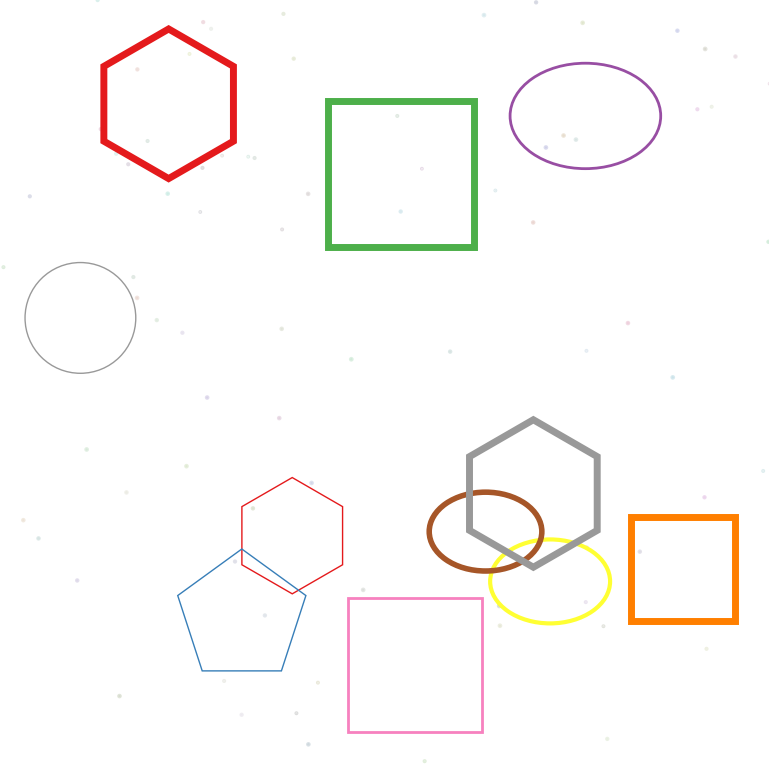[{"shape": "hexagon", "thickness": 0.5, "radius": 0.38, "center": [0.38, 0.304]}, {"shape": "hexagon", "thickness": 2.5, "radius": 0.49, "center": [0.219, 0.865]}, {"shape": "pentagon", "thickness": 0.5, "radius": 0.44, "center": [0.314, 0.2]}, {"shape": "square", "thickness": 2.5, "radius": 0.47, "center": [0.521, 0.773]}, {"shape": "oval", "thickness": 1, "radius": 0.49, "center": [0.76, 0.849]}, {"shape": "square", "thickness": 2.5, "radius": 0.34, "center": [0.886, 0.262]}, {"shape": "oval", "thickness": 1.5, "radius": 0.39, "center": [0.714, 0.245]}, {"shape": "oval", "thickness": 2, "radius": 0.37, "center": [0.631, 0.31]}, {"shape": "square", "thickness": 1, "radius": 0.44, "center": [0.539, 0.137]}, {"shape": "circle", "thickness": 0.5, "radius": 0.36, "center": [0.104, 0.587]}, {"shape": "hexagon", "thickness": 2.5, "radius": 0.48, "center": [0.693, 0.359]}]